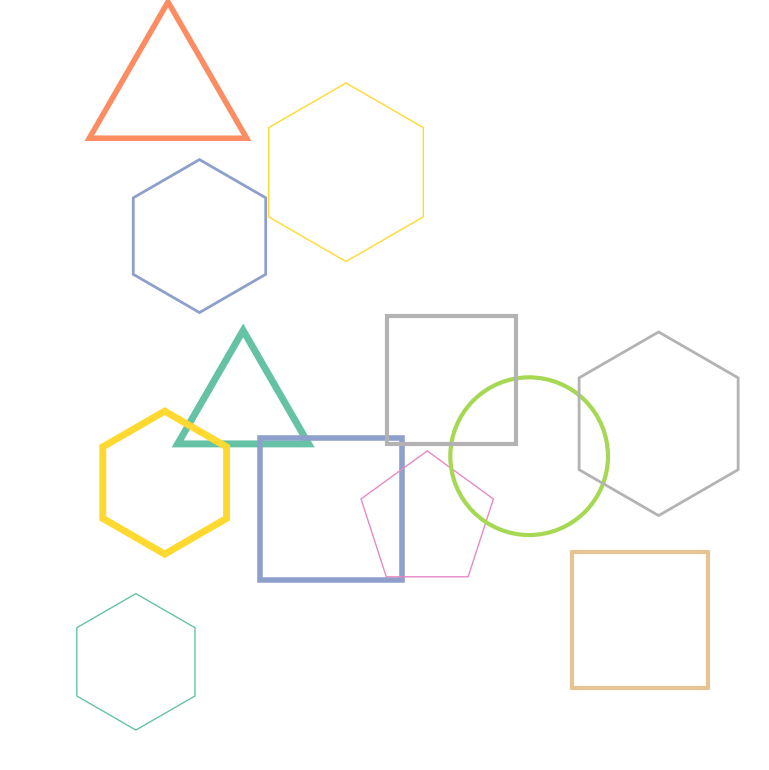[{"shape": "hexagon", "thickness": 0.5, "radius": 0.44, "center": [0.176, 0.14]}, {"shape": "triangle", "thickness": 2.5, "radius": 0.49, "center": [0.316, 0.473]}, {"shape": "triangle", "thickness": 2, "radius": 0.59, "center": [0.218, 0.879]}, {"shape": "square", "thickness": 2, "radius": 0.46, "center": [0.429, 0.339]}, {"shape": "hexagon", "thickness": 1, "radius": 0.5, "center": [0.259, 0.693]}, {"shape": "pentagon", "thickness": 0.5, "radius": 0.45, "center": [0.555, 0.324]}, {"shape": "circle", "thickness": 1.5, "radius": 0.51, "center": [0.687, 0.408]}, {"shape": "hexagon", "thickness": 0.5, "radius": 0.58, "center": [0.449, 0.776]}, {"shape": "hexagon", "thickness": 2.5, "radius": 0.46, "center": [0.214, 0.373]}, {"shape": "square", "thickness": 1.5, "radius": 0.44, "center": [0.831, 0.195]}, {"shape": "square", "thickness": 1.5, "radius": 0.42, "center": [0.586, 0.506]}, {"shape": "hexagon", "thickness": 1, "radius": 0.6, "center": [0.855, 0.45]}]